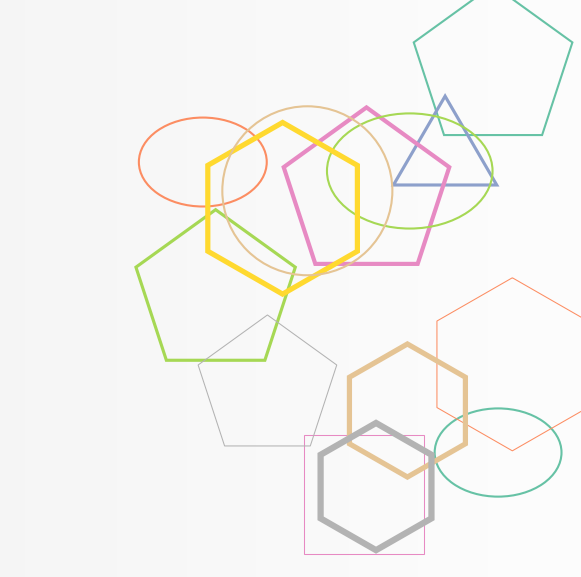[{"shape": "pentagon", "thickness": 1, "radius": 0.72, "center": [0.848, 0.881]}, {"shape": "oval", "thickness": 1, "radius": 0.55, "center": [0.857, 0.216]}, {"shape": "oval", "thickness": 1, "radius": 0.55, "center": [0.349, 0.719]}, {"shape": "hexagon", "thickness": 0.5, "radius": 0.75, "center": [0.881, 0.368]}, {"shape": "triangle", "thickness": 1.5, "radius": 0.51, "center": [0.766, 0.73]}, {"shape": "square", "thickness": 0.5, "radius": 0.52, "center": [0.626, 0.142]}, {"shape": "pentagon", "thickness": 2, "radius": 0.75, "center": [0.631, 0.663]}, {"shape": "oval", "thickness": 1, "radius": 0.71, "center": [0.705, 0.703]}, {"shape": "pentagon", "thickness": 1.5, "radius": 0.72, "center": [0.371, 0.492]}, {"shape": "hexagon", "thickness": 2.5, "radius": 0.74, "center": [0.486, 0.638]}, {"shape": "hexagon", "thickness": 2.5, "radius": 0.58, "center": [0.701, 0.288]}, {"shape": "circle", "thickness": 1, "radius": 0.73, "center": [0.529, 0.669]}, {"shape": "hexagon", "thickness": 3, "radius": 0.55, "center": [0.647, 0.157]}, {"shape": "pentagon", "thickness": 0.5, "radius": 0.63, "center": [0.46, 0.328]}]